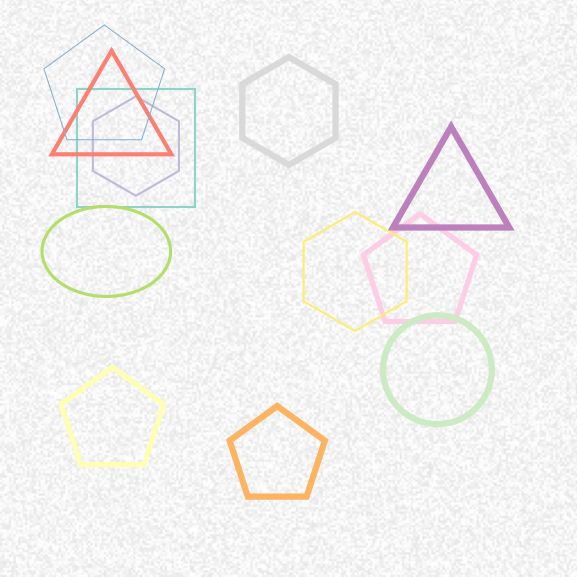[{"shape": "square", "thickness": 1, "radius": 0.51, "center": [0.236, 0.744]}, {"shape": "pentagon", "thickness": 2.5, "radius": 0.47, "center": [0.195, 0.27]}, {"shape": "hexagon", "thickness": 1, "radius": 0.43, "center": [0.235, 0.746]}, {"shape": "triangle", "thickness": 2, "radius": 0.6, "center": [0.193, 0.792]}, {"shape": "pentagon", "thickness": 0.5, "radius": 0.55, "center": [0.181, 0.846]}, {"shape": "pentagon", "thickness": 3, "radius": 0.43, "center": [0.48, 0.209]}, {"shape": "oval", "thickness": 1.5, "radius": 0.56, "center": [0.184, 0.564]}, {"shape": "pentagon", "thickness": 2.5, "radius": 0.52, "center": [0.727, 0.526]}, {"shape": "hexagon", "thickness": 3, "radius": 0.47, "center": [0.5, 0.807]}, {"shape": "triangle", "thickness": 3, "radius": 0.58, "center": [0.781, 0.663]}, {"shape": "circle", "thickness": 3, "radius": 0.47, "center": [0.758, 0.359]}, {"shape": "hexagon", "thickness": 1, "radius": 0.51, "center": [0.615, 0.529]}]